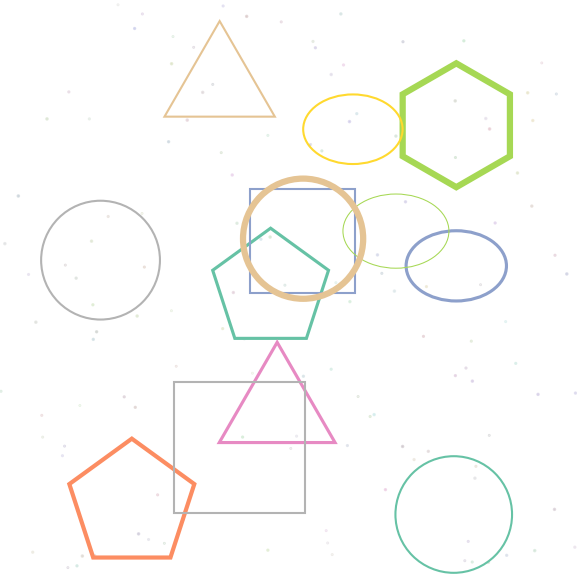[{"shape": "pentagon", "thickness": 1.5, "radius": 0.53, "center": [0.469, 0.499]}, {"shape": "circle", "thickness": 1, "radius": 0.5, "center": [0.786, 0.108]}, {"shape": "pentagon", "thickness": 2, "radius": 0.57, "center": [0.228, 0.126]}, {"shape": "square", "thickness": 1, "radius": 0.45, "center": [0.524, 0.581]}, {"shape": "oval", "thickness": 1.5, "radius": 0.43, "center": [0.79, 0.539]}, {"shape": "triangle", "thickness": 1.5, "radius": 0.58, "center": [0.48, 0.291]}, {"shape": "hexagon", "thickness": 3, "radius": 0.54, "center": [0.79, 0.782]}, {"shape": "oval", "thickness": 0.5, "radius": 0.46, "center": [0.686, 0.599]}, {"shape": "oval", "thickness": 1, "radius": 0.43, "center": [0.611, 0.775]}, {"shape": "triangle", "thickness": 1, "radius": 0.55, "center": [0.38, 0.852]}, {"shape": "circle", "thickness": 3, "radius": 0.52, "center": [0.525, 0.586]}, {"shape": "circle", "thickness": 1, "radius": 0.51, "center": [0.174, 0.549]}, {"shape": "square", "thickness": 1, "radius": 0.57, "center": [0.415, 0.225]}]